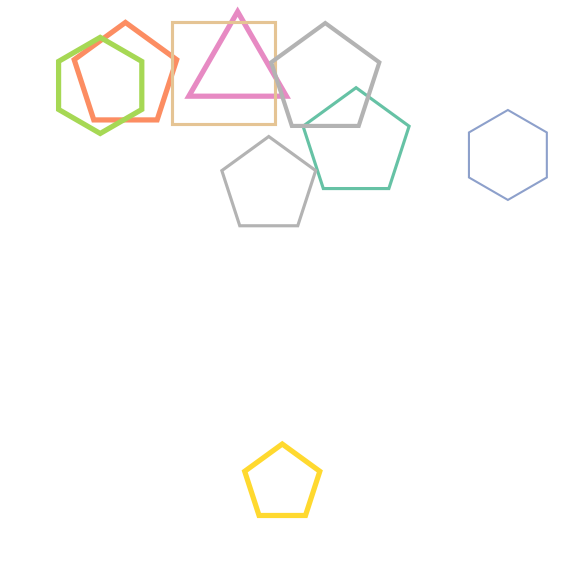[{"shape": "pentagon", "thickness": 1.5, "radius": 0.48, "center": [0.617, 0.751]}, {"shape": "pentagon", "thickness": 2.5, "radius": 0.47, "center": [0.217, 0.867]}, {"shape": "hexagon", "thickness": 1, "radius": 0.39, "center": [0.879, 0.731]}, {"shape": "triangle", "thickness": 2.5, "radius": 0.49, "center": [0.411, 0.881]}, {"shape": "hexagon", "thickness": 2.5, "radius": 0.42, "center": [0.174, 0.851]}, {"shape": "pentagon", "thickness": 2.5, "radius": 0.34, "center": [0.489, 0.162]}, {"shape": "square", "thickness": 1.5, "radius": 0.44, "center": [0.387, 0.873]}, {"shape": "pentagon", "thickness": 2, "radius": 0.49, "center": [0.563, 0.861]}, {"shape": "pentagon", "thickness": 1.5, "radius": 0.43, "center": [0.465, 0.677]}]